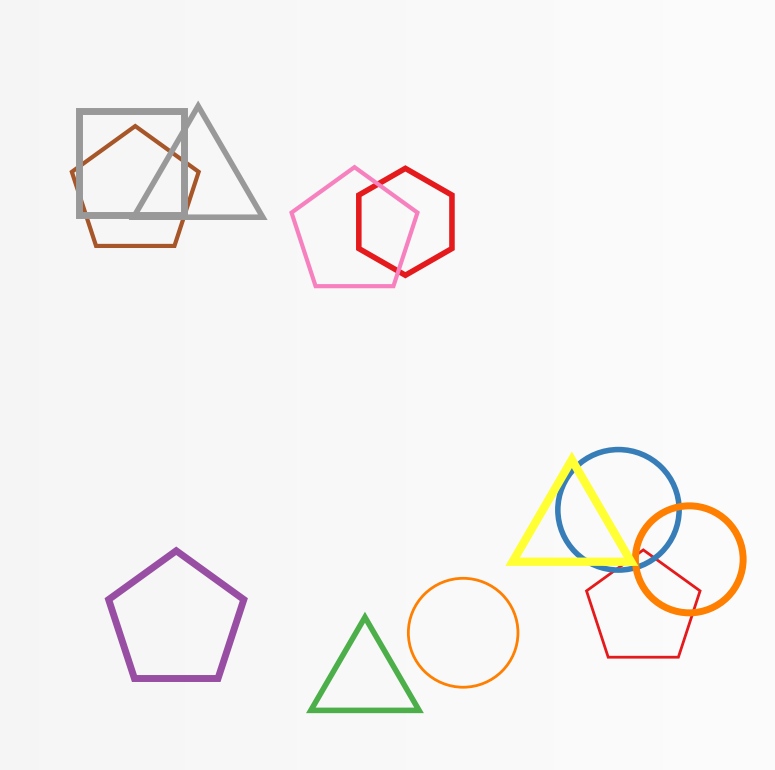[{"shape": "pentagon", "thickness": 1, "radius": 0.39, "center": [0.83, 0.209]}, {"shape": "hexagon", "thickness": 2, "radius": 0.35, "center": [0.523, 0.712]}, {"shape": "circle", "thickness": 2, "radius": 0.39, "center": [0.798, 0.338]}, {"shape": "triangle", "thickness": 2, "radius": 0.4, "center": [0.471, 0.118]}, {"shape": "pentagon", "thickness": 2.5, "radius": 0.46, "center": [0.227, 0.193]}, {"shape": "circle", "thickness": 1, "radius": 0.35, "center": [0.598, 0.178]}, {"shape": "circle", "thickness": 2.5, "radius": 0.35, "center": [0.889, 0.274]}, {"shape": "triangle", "thickness": 3, "radius": 0.44, "center": [0.738, 0.315]}, {"shape": "pentagon", "thickness": 1.5, "radius": 0.43, "center": [0.175, 0.75]}, {"shape": "pentagon", "thickness": 1.5, "radius": 0.43, "center": [0.457, 0.697]}, {"shape": "square", "thickness": 2.5, "radius": 0.34, "center": [0.17, 0.788]}, {"shape": "triangle", "thickness": 2, "radius": 0.48, "center": [0.256, 0.766]}]